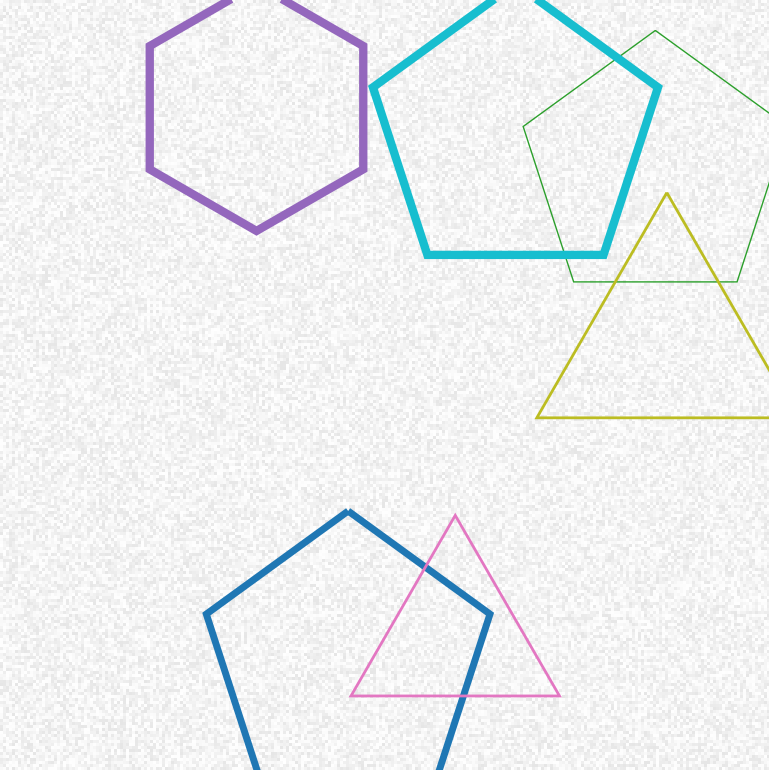[{"shape": "pentagon", "thickness": 2.5, "radius": 0.97, "center": [0.452, 0.143]}, {"shape": "pentagon", "thickness": 0.5, "radius": 0.9, "center": [0.851, 0.78]}, {"shape": "hexagon", "thickness": 3, "radius": 0.8, "center": [0.333, 0.86]}, {"shape": "triangle", "thickness": 1, "radius": 0.78, "center": [0.591, 0.174]}, {"shape": "triangle", "thickness": 1, "radius": 0.97, "center": [0.866, 0.555]}, {"shape": "pentagon", "thickness": 3, "radius": 0.97, "center": [0.669, 0.826]}]